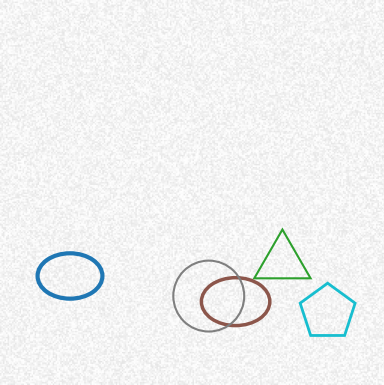[{"shape": "oval", "thickness": 3, "radius": 0.42, "center": [0.182, 0.283]}, {"shape": "triangle", "thickness": 1.5, "radius": 0.42, "center": [0.734, 0.319]}, {"shape": "oval", "thickness": 2.5, "radius": 0.44, "center": [0.612, 0.217]}, {"shape": "circle", "thickness": 1.5, "radius": 0.46, "center": [0.542, 0.231]}, {"shape": "pentagon", "thickness": 2, "radius": 0.38, "center": [0.851, 0.189]}]